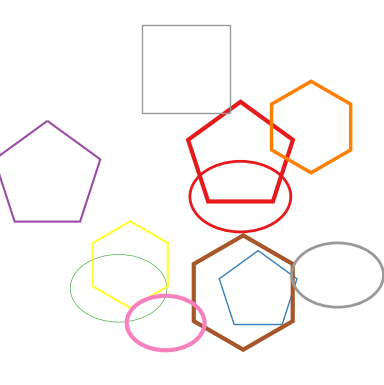[{"shape": "oval", "thickness": 2, "radius": 0.66, "center": [0.624, 0.489]}, {"shape": "pentagon", "thickness": 3, "radius": 0.72, "center": [0.625, 0.592]}, {"shape": "pentagon", "thickness": 1, "radius": 0.53, "center": [0.67, 0.243]}, {"shape": "oval", "thickness": 0.5, "radius": 0.63, "center": [0.308, 0.251]}, {"shape": "pentagon", "thickness": 1.5, "radius": 0.72, "center": [0.123, 0.541]}, {"shape": "hexagon", "thickness": 2.5, "radius": 0.59, "center": [0.808, 0.67]}, {"shape": "hexagon", "thickness": 1.5, "radius": 0.56, "center": [0.338, 0.313]}, {"shape": "hexagon", "thickness": 3, "radius": 0.74, "center": [0.632, 0.24]}, {"shape": "oval", "thickness": 3, "radius": 0.51, "center": [0.43, 0.161]}, {"shape": "square", "thickness": 1, "radius": 0.57, "center": [0.484, 0.82]}, {"shape": "oval", "thickness": 2, "radius": 0.6, "center": [0.877, 0.286]}]